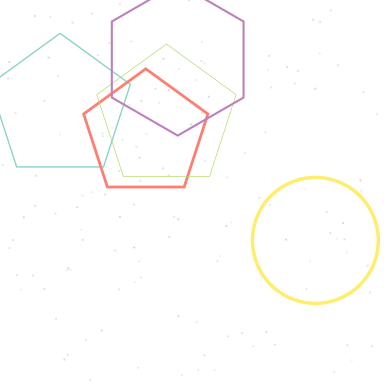[{"shape": "pentagon", "thickness": 1, "radius": 0.96, "center": [0.156, 0.722]}, {"shape": "pentagon", "thickness": 2, "radius": 0.85, "center": [0.379, 0.652]}, {"shape": "pentagon", "thickness": 0.5, "radius": 0.95, "center": [0.432, 0.695]}, {"shape": "hexagon", "thickness": 1.5, "radius": 0.99, "center": [0.462, 0.845]}, {"shape": "circle", "thickness": 2.5, "radius": 0.82, "center": [0.819, 0.376]}]